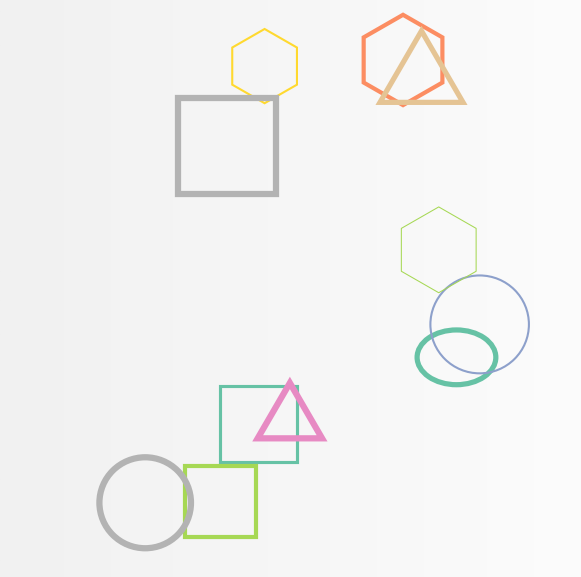[{"shape": "oval", "thickness": 2.5, "radius": 0.34, "center": [0.785, 0.38]}, {"shape": "square", "thickness": 1.5, "radius": 0.33, "center": [0.444, 0.265]}, {"shape": "hexagon", "thickness": 2, "radius": 0.39, "center": [0.693, 0.895]}, {"shape": "circle", "thickness": 1, "radius": 0.42, "center": [0.825, 0.437]}, {"shape": "triangle", "thickness": 3, "radius": 0.32, "center": [0.499, 0.272]}, {"shape": "square", "thickness": 2, "radius": 0.31, "center": [0.38, 0.13]}, {"shape": "hexagon", "thickness": 0.5, "radius": 0.37, "center": [0.755, 0.567]}, {"shape": "hexagon", "thickness": 1, "radius": 0.32, "center": [0.455, 0.885]}, {"shape": "triangle", "thickness": 2.5, "radius": 0.41, "center": [0.725, 0.863]}, {"shape": "circle", "thickness": 3, "radius": 0.39, "center": [0.25, 0.129]}, {"shape": "square", "thickness": 3, "radius": 0.42, "center": [0.391, 0.746]}]